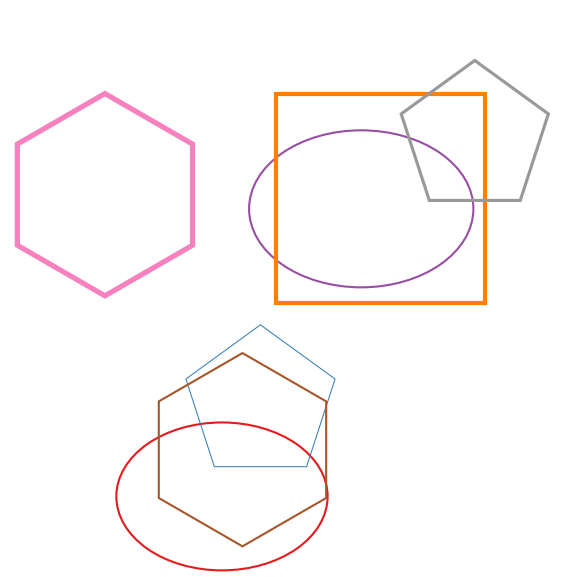[{"shape": "oval", "thickness": 1, "radius": 0.91, "center": [0.384, 0.14]}, {"shape": "pentagon", "thickness": 0.5, "radius": 0.68, "center": [0.451, 0.301]}, {"shape": "oval", "thickness": 1, "radius": 0.97, "center": [0.626, 0.638]}, {"shape": "square", "thickness": 2, "radius": 0.91, "center": [0.659, 0.655]}, {"shape": "hexagon", "thickness": 1, "radius": 0.84, "center": [0.42, 0.22]}, {"shape": "hexagon", "thickness": 2.5, "radius": 0.88, "center": [0.182, 0.662]}, {"shape": "pentagon", "thickness": 1.5, "radius": 0.67, "center": [0.822, 0.76]}]